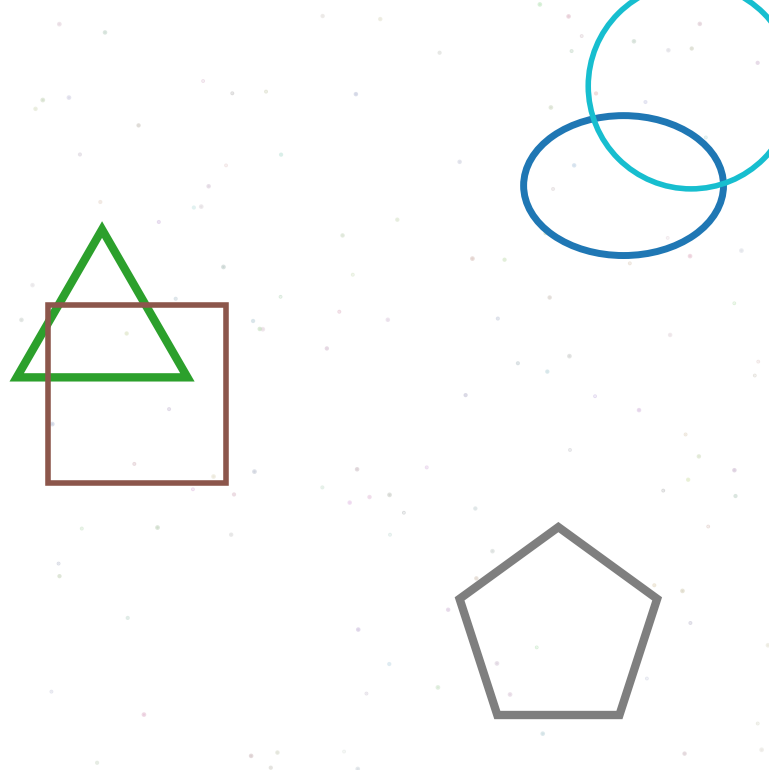[{"shape": "oval", "thickness": 2.5, "radius": 0.65, "center": [0.81, 0.759]}, {"shape": "triangle", "thickness": 3, "radius": 0.64, "center": [0.133, 0.574]}, {"shape": "square", "thickness": 2, "radius": 0.58, "center": [0.178, 0.488]}, {"shape": "pentagon", "thickness": 3, "radius": 0.67, "center": [0.725, 0.181]}, {"shape": "circle", "thickness": 2, "radius": 0.67, "center": [0.897, 0.888]}]